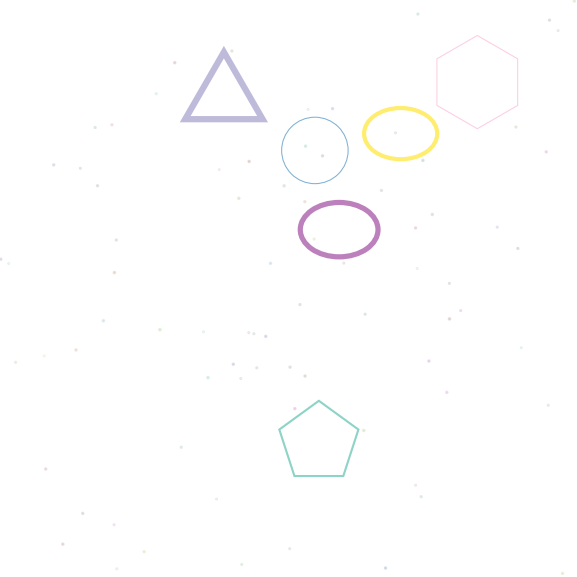[{"shape": "pentagon", "thickness": 1, "radius": 0.36, "center": [0.552, 0.233]}, {"shape": "triangle", "thickness": 3, "radius": 0.39, "center": [0.388, 0.831]}, {"shape": "circle", "thickness": 0.5, "radius": 0.29, "center": [0.545, 0.739]}, {"shape": "hexagon", "thickness": 0.5, "radius": 0.4, "center": [0.827, 0.857]}, {"shape": "oval", "thickness": 2.5, "radius": 0.34, "center": [0.587, 0.601]}, {"shape": "oval", "thickness": 2, "radius": 0.32, "center": [0.694, 0.768]}]